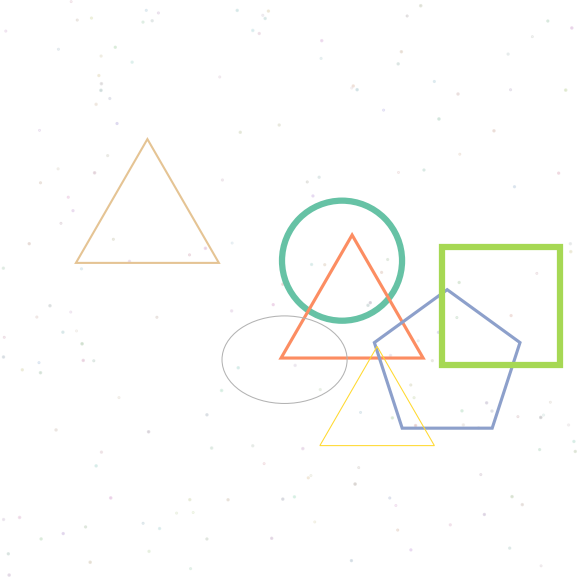[{"shape": "circle", "thickness": 3, "radius": 0.52, "center": [0.592, 0.548]}, {"shape": "triangle", "thickness": 1.5, "radius": 0.71, "center": [0.61, 0.45]}, {"shape": "pentagon", "thickness": 1.5, "radius": 0.66, "center": [0.774, 0.365]}, {"shape": "square", "thickness": 3, "radius": 0.51, "center": [0.868, 0.469]}, {"shape": "triangle", "thickness": 0.5, "radius": 0.57, "center": [0.653, 0.285]}, {"shape": "triangle", "thickness": 1, "radius": 0.71, "center": [0.255, 0.615]}, {"shape": "oval", "thickness": 0.5, "radius": 0.54, "center": [0.493, 0.376]}]